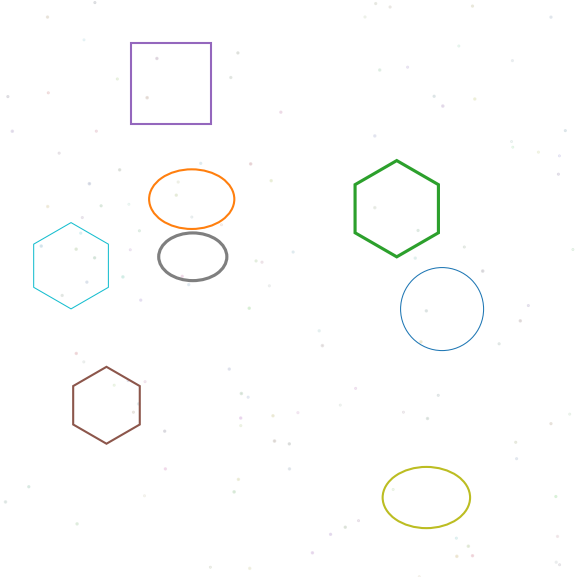[{"shape": "circle", "thickness": 0.5, "radius": 0.36, "center": [0.766, 0.464]}, {"shape": "oval", "thickness": 1, "radius": 0.37, "center": [0.332, 0.654]}, {"shape": "hexagon", "thickness": 1.5, "radius": 0.42, "center": [0.687, 0.638]}, {"shape": "square", "thickness": 1, "radius": 0.35, "center": [0.296, 0.854]}, {"shape": "hexagon", "thickness": 1, "radius": 0.33, "center": [0.184, 0.297]}, {"shape": "oval", "thickness": 1.5, "radius": 0.29, "center": [0.334, 0.554]}, {"shape": "oval", "thickness": 1, "radius": 0.38, "center": [0.738, 0.138]}, {"shape": "hexagon", "thickness": 0.5, "radius": 0.37, "center": [0.123, 0.539]}]